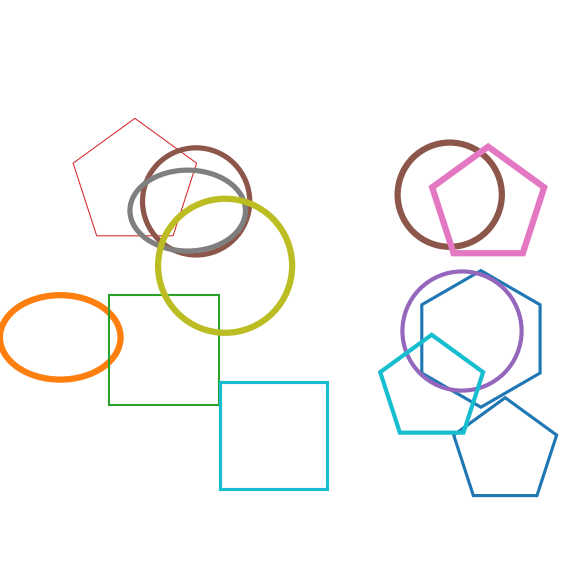[{"shape": "pentagon", "thickness": 1.5, "radius": 0.47, "center": [0.875, 0.217]}, {"shape": "hexagon", "thickness": 1.5, "radius": 0.59, "center": [0.833, 0.412]}, {"shape": "oval", "thickness": 3, "radius": 0.52, "center": [0.104, 0.415]}, {"shape": "square", "thickness": 1, "radius": 0.48, "center": [0.284, 0.392]}, {"shape": "pentagon", "thickness": 0.5, "radius": 0.56, "center": [0.234, 0.682]}, {"shape": "circle", "thickness": 2, "radius": 0.52, "center": [0.8, 0.426]}, {"shape": "circle", "thickness": 2.5, "radius": 0.46, "center": [0.34, 0.65]}, {"shape": "circle", "thickness": 3, "radius": 0.45, "center": [0.779, 0.662]}, {"shape": "pentagon", "thickness": 3, "radius": 0.51, "center": [0.845, 0.643]}, {"shape": "oval", "thickness": 2.5, "radius": 0.5, "center": [0.325, 0.634]}, {"shape": "circle", "thickness": 3, "radius": 0.58, "center": [0.39, 0.539]}, {"shape": "square", "thickness": 1.5, "radius": 0.46, "center": [0.473, 0.245]}, {"shape": "pentagon", "thickness": 2, "radius": 0.47, "center": [0.747, 0.326]}]